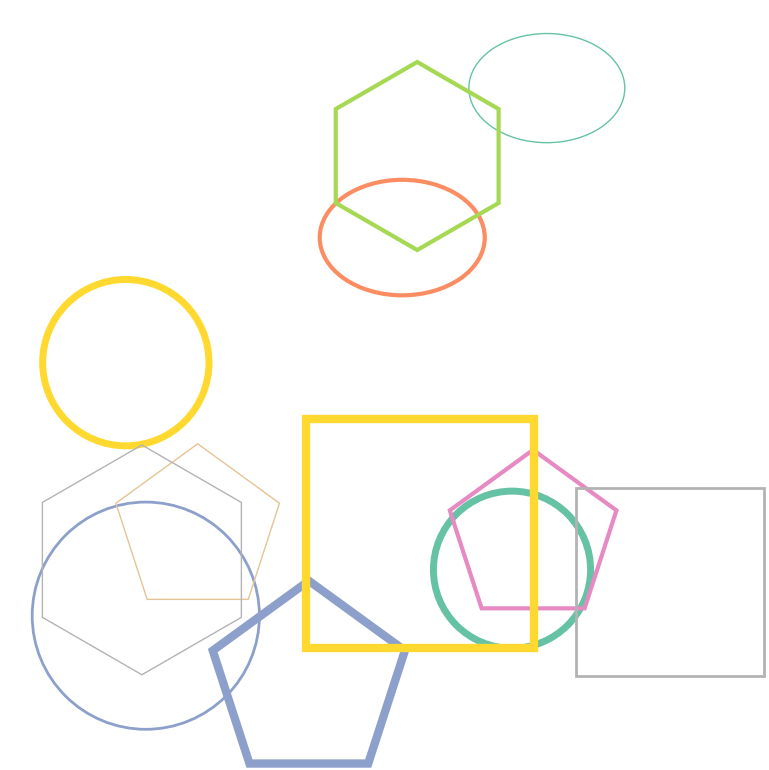[{"shape": "circle", "thickness": 2.5, "radius": 0.51, "center": [0.665, 0.26]}, {"shape": "oval", "thickness": 0.5, "radius": 0.51, "center": [0.71, 0.886]}, {"shape": "oval", "thickness": 1.5, "radius": 0.54, "center": [0.522, 0.691]}, {"shape": "pentagon", "thickness": 3, "radius": 0.66, "center": [0.401, 0.115]}, {"shape": "circle", "thickness": 1, "radius": 0.74, "center": [0.189, 0.2]}, {"shape": "pentagon", "thickness": 1.5, "radius": 0.57, "center": [0.692, 0.302]}, {"shape": "hexagon", "thickness": 1.5, "radius": 0.61, "center": [0.542, 0.797]}, {"shape": "circle", "thickness": 2.5, "radius": 0.54, "center": [0.163, 0.529]}, {"shape": "square", "thickness": 3, "radius": 0.74, "center": [0.546, 0.307]}, {"shape": "pentagon", "thickness": 0.5, "radius": 0.56, "center": [0.257, 0.312]}, {"shape": "hexagon", "thickness": 0.5, "radius": 0.75, "center": [0.184, 0.273]}, {"shape": "square", "thickness": 1, "radius": 0.61, "center": [0.87, 0.244]}]